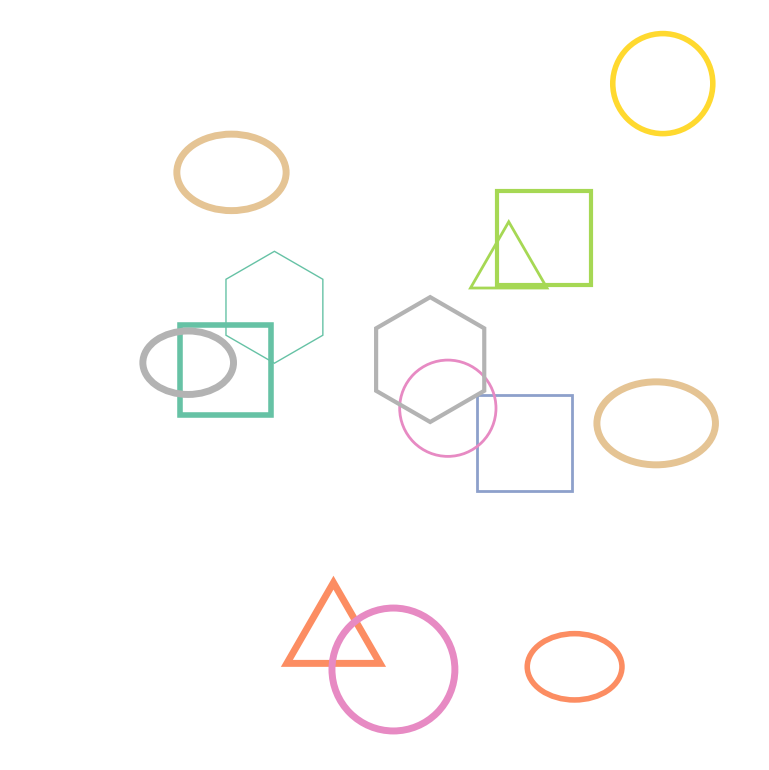[{"shape": "square", "thickness": 2, "radius": 0.29, "center": [0.293, 0.519]}, {"shape": "hexagon", "thickness": 0.5, "radius": 0.36, "center": [0.356, 0.601]}, {"shape": "oval", "thickness": 2, "radius": 0.31, "center": [0.746, 0.134]}, {"shape": "triangle", "thickness": 2.5, "radius": 0.35, "center": [0.433, 0.173]}, {"shape": "square", "thickness": 1, "radius": 0.31, "center": [0.681, 0.424]}, {"shape": "circle", "thickness": 2.5, "radius": 0.4, "center": [0.511, 0.131]}, {"shape": "circle", "thickness": 1, "radius": 0.31, "center": [0.582, 0.47]}, {"shape": "square", "thickness": 1.5, "radius": 0.31, "center": [0.707, 0.691]}, {"shape": "triangle", "thickness": 1, "radius": 0.29, "center": [0.661, 0.655]}, {"shape": "circle", "thickness": 2, "radius": 0.32, "center": [0.861, 0.891]}, {"shape": "oval", "thickness": 2.5, "radius": 0.35, "center": [0.301, 0.776]}, {"shape": "oval", "thickness": 2.5, "radius": 0.38, "center": [0.852, 0.45]}, {"shape": "oval", "thickness": 2.5, "radius": 0.29, "center": [0.244, 0.529]}, {"shape": "hexagon", "thickness": 1.5, "radius": 0.41, "center": [0.559, 0.533]}]